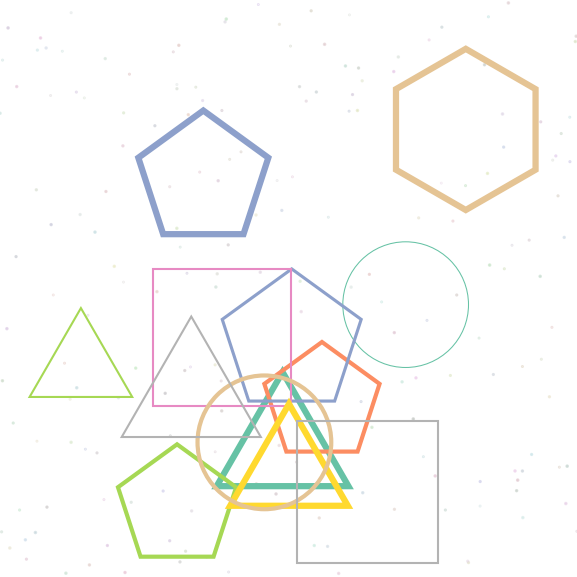[{"shape": "circle", "thickness": 0.5, "radius": 0.54, "center": [0.702, 0.472]}, {"shape": "triangle", "thickness": 3, "radius": 0.66, "center": [0.489, 0.223]}, {"shape": "pentagon", "thickness": 2, "radius": 0.52, "center": [0.558, 0.302]}, {"shape": "pentagon", "thickness": 1.5, "radius": 0.63, "center": [0.505, 0.407]}, {"shape": "pentagon", "thickness": 3, "radius": 0.59, "center": [0.352, 0.689]}, {"shape": "square", "thickness": 1, "radius": 0.59, "center": [0.384, 0.415]}, {"shape": "pentagon", "thickness": 2, "radius": 0.54, "center": [0.307, 0.122]}, {"shape": "triangle", "thickness": 1, "radius": 0.51, "center": [0.14, 0.363]}, {"shape": "triangle", "thickness": 3, "radius": 0.59, "center": [0.5, 0.182]}, {"shape": "hexagon", "thickness": 3, "radius": 0.7, "center": [0.807, 0.775]}, {"shape": "circle", "thickness": 2, "radius": 0.58, "center": [0.458, 0.233]}, {"shape": "triangle", "thickness": 1, "radius": 0.7, "center": [0.331, 0.312]}, {"shape": "square", "thickness": 1, "radius": 0.61, "center": [0.636, 0.147]}]